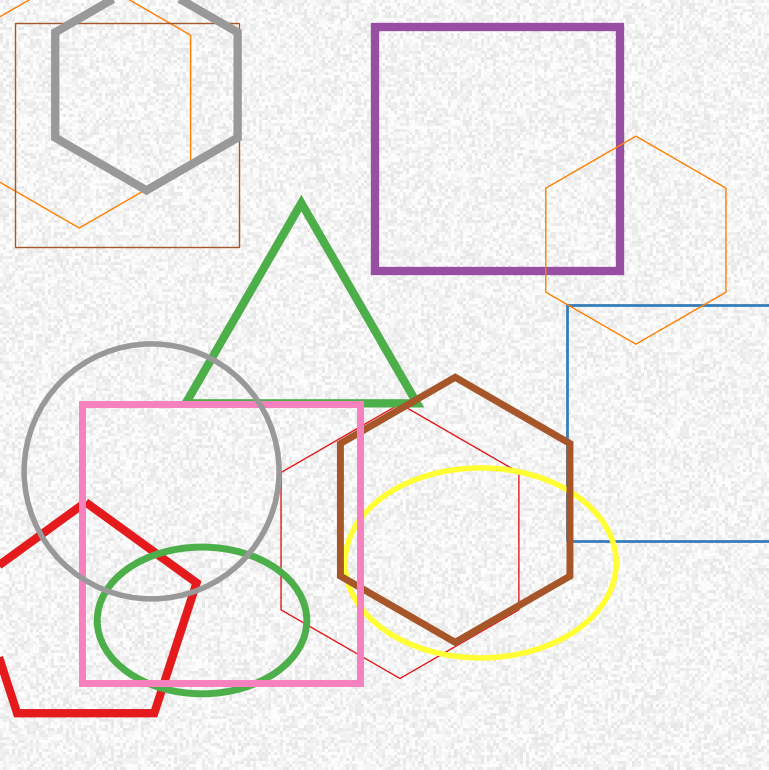[{"shape": "hexagon", "thickness": 0.5, "radius": 0.89, "center": [0.519, 0.297]}, {"shape": "pentagon", "thickness": 3, "radius": 0.76, "center": [0.111, 0.196]}, {"shape": "square", "thickness": 1, "radius": 0.76, "center": [0.89, 0.451]}, {"shape": "triangle", "thickness": 3, "radius": 0.87, "center": [0.391, 0.563]}, {"shape": "oval", "thickness": 2.5, "radius": 0.68, "center": [0.262, 0.194]}, {"shape": "square", "thickness": 3, "radius": 0.79, "center": [0.646, 0.806]}, {"shape": "hexagon", "thickness": 0.5, "radius": 0.83, "center": [0.103, 0.871]}, {"shape": "hexagon", "thickness": 0.5, "radius": 0.68, "center": [0.826, 0.688]}, {"shape": "oval", "thickness": 2, "radius": 0.88, "center": [0.624, 0.269]}, {"shape": "square", "thickness": 0.5, "radius": 0.73, "center": [0.164, 0.825]}, {"shape": "hexagon", "thickness": 2.5, "radius": 0.86, "center": [0.591, 0.338]}, {"shape": "square", "thickness": 2.5, "radius": 0.9, "center": [0.287, 0.294]}, {"shape": "circle", "thickness": 2, "radius": 0.83, "center": [0.197, 0.388]}, {"shape": "hexagon", "thickness": 3, "radius": 0.68, "center": [0.19, 0.89]}]